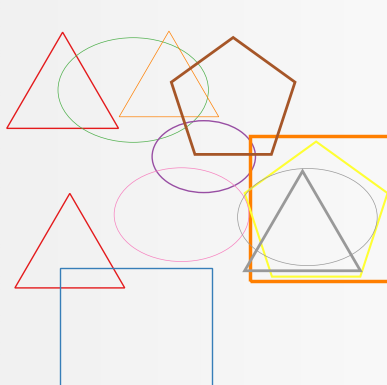[{"shape": "triangle", "thickness": 1, "radius": 0.82, "center": [0.18, 0.334]}, {"shape": "triangle", "thickness": 1, "radius": 0.83, "center": [0.162, 0.75]}, {"shape": "square", "thickness": 1, "radius": 0.98, "center": [0.351, 0.106]}, {"shape": "oval", "thickness": 0.5, "radius": 0.97, "center": [0.344, 0.766]}, {"shape": "oval", "thickness": 1, "radius": 0.67, "center": [0.526, 0.593]}, {"shape": "square", "thickness": 2.5, "radius": 0.94, "center": [0.833, 0.459]}, {"shape": "triangle", "thickness": 0.5, "radius": 0.74, "center": [0.436, 0.771]}, {"shape": "pentagon", "thickness": 1.5, "radius": 0.97, "center": [0.816, 0.438]}, {"shape": "pentagon", "thickness": 2, "radius": 0.84, "center": [0.602, 0.735]}, {"shape": "oval", "thickness": 0.5, "radius": 0.87, "center": [0.469, 0.442]}, {"shape": "oval", "thickness": 0.5, "radius": 0.9, "center": [0.793, 0.436]}, {"shape": "triangle", "thickness": 2, "radius": 0.86, "center": [0.781, 0.383]}]